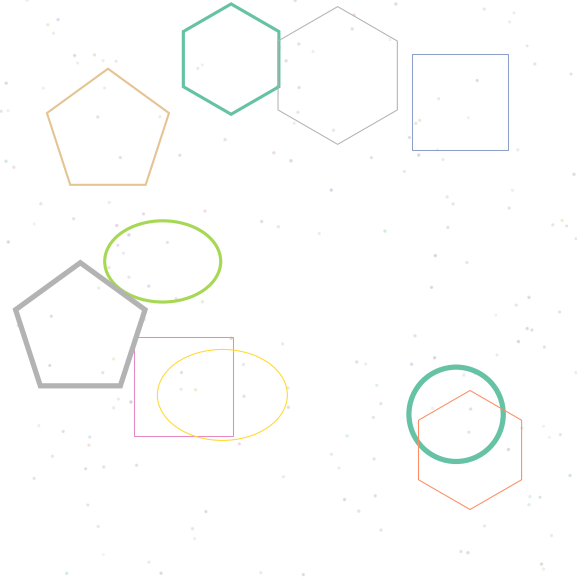[{"shape": "circle", "thickness": 2.5, "radius": 0.41, "center": [0.79, 0.282]}, {"shape": "hexagon", "thickness": 1.5, "radius": 0.48, "center": [0.4, 0.897]}, {"shape": "hexagon", "thickness": 0.5, "radius": 0.52, "center": [0.814, 0.22]}, {"shape": "square", "thickness": 0.5, "radius": 0.41, "center": [0.796, 0.823]}, {"shape": "square", "thickness": 0.5, "radius": 0.43, "center": [0.318, 0.33]}, {"shape": "oval", "thickness": 1.5, "radius": 0.5, "center": [0.282, 0.546]}, {"shape": "oval", "thickness": 0.5, "radius": 0.56, "center": [0.385, 0.315]}, {"shape": "pentagon", "thickness": 1, "radius": 0.56, "center": [0.187, 0.769]}, {"shape": "pentagon", "thickness": 2.5, "radius": 0.59, "center": [0.139, 0.426]}, {"shape": "hexagon", "thickness": 0.5, "radius": 0.6, "center": [0.585, 0.868]}]